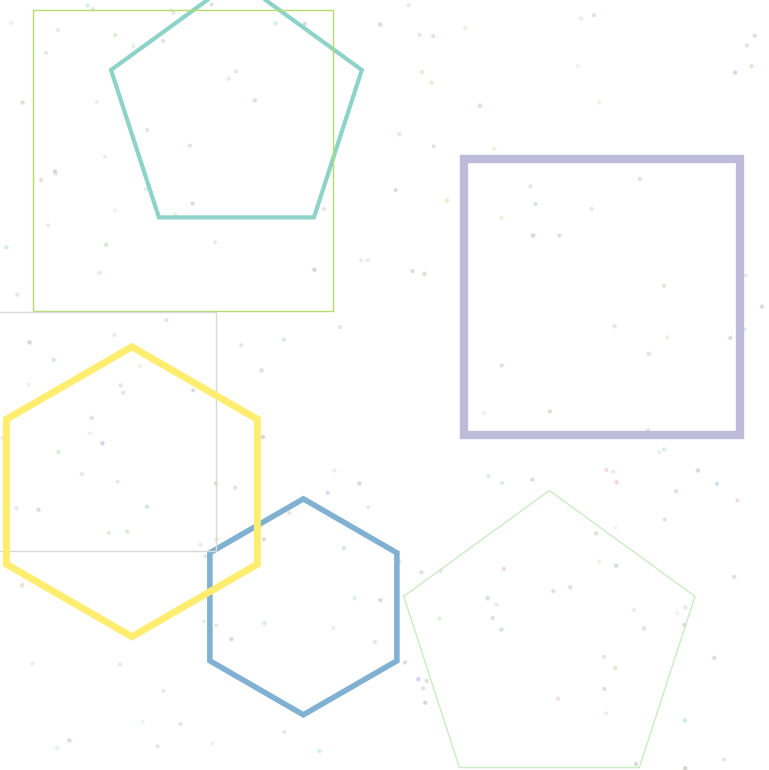[{"shape": "pentagon", "thickness": 1.5, "radius": 0.86, "center": [0.307, 0.856]}, {"shape": "square", "thickness": 3, "radius": 0.9, "center": [0.782, 0.614]}, {"shape": "hexagon", "thickness": 2, "radius": 0.7, "center": [0.394, 0.212]}, {"shape": "square", "thickness": 0.5, "radius": 0.97, "center": [0.237, 0.791]}, {"shape": "square", "thickness": 0.5, "radius": 0.78, "center": [0.126, 0.439]}, {"shape": "pentagon", "thickness": 0.5, "radius": 0.99, "center": [0.713, 0.164]}, {"shape": "hexagon", "thickness": 2.5, "radius": 0.94, "center": [0.171, 0.361]}]